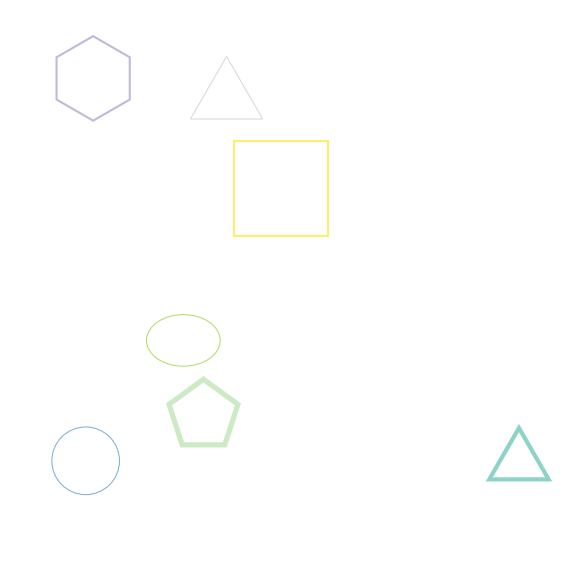[{"shape": "triangle", "thickness": 2, "radius": 0.3, "center": [0.899, 0.199]}, {"shape": "hexagon", "thickness": 1, "radius": 0.37, "center": [0.161, 0.863]}, {"shape": "circle", "thickness": 0.5, "radius": 0.29, "center": [0.148, 0.201]}, {"shape": "oval", "thickness": 0.5, "radius": 0.32, "center": [0.317, 0.41]}, {"shape": "triangle", "thickness": 0.5, "radius": 0.36, "center": [0.392, 0.829]}, {"shape": "pentagon", "thickness": 2.5, "radius": 0.31, "center": [0.352, 0.28]}, {"shape": "square", "thickness": 1, "radius": 0.41, "center": [0.486, 0.673]}]